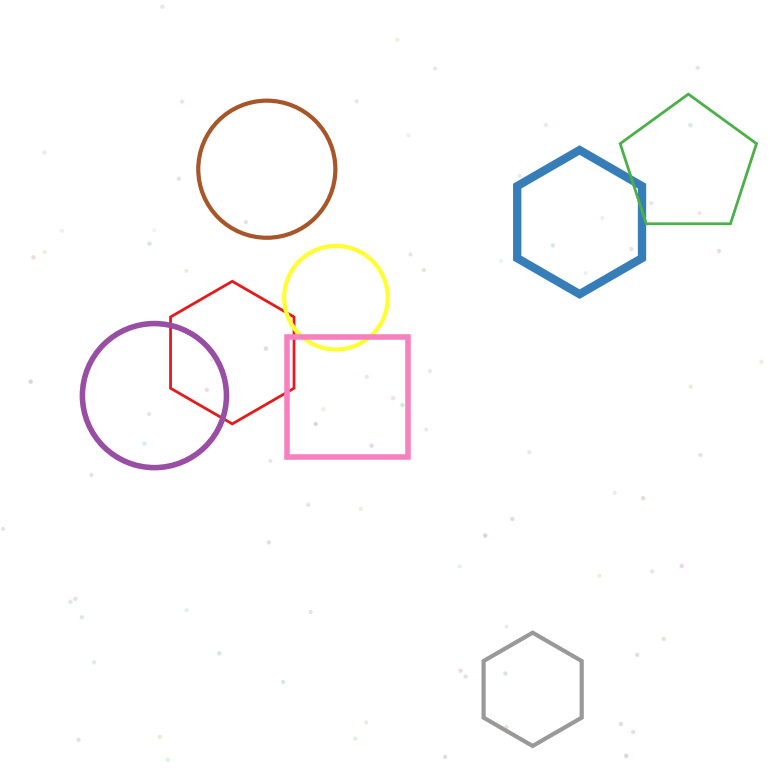[{"shape": "hexagon", "thickness": 1, "radius": 0.46, "center": [0.302, 0.542]}, {"shape": "hexagon", "thickness": 3, "radius": 0.47, "center": [0.753, 0.712]}, {"shape": "pentagon", "thickness": 1, "radius": 0.47, "center": [0.894, 0.785]}, {"shape": "circle", "thickness": 2, "radius": 0.47, "center": [0.201, 0.486]}, {"shape": "circle", "thickness": 1.5, "radius": 0.34, "center": [0.436, 0.613]}, {"shape": "circle", "thickness": 1.5, "radius": 0.45, "center": [0.347, 0.78]}, {"shape": "square", "thickness": 2, "radius": 0.39, "center": [0.451, 0.484]}, {"shape": "hexagon", "thickness": 1.5, "radius": 0.37, "center": [0.692, 0.105]}]